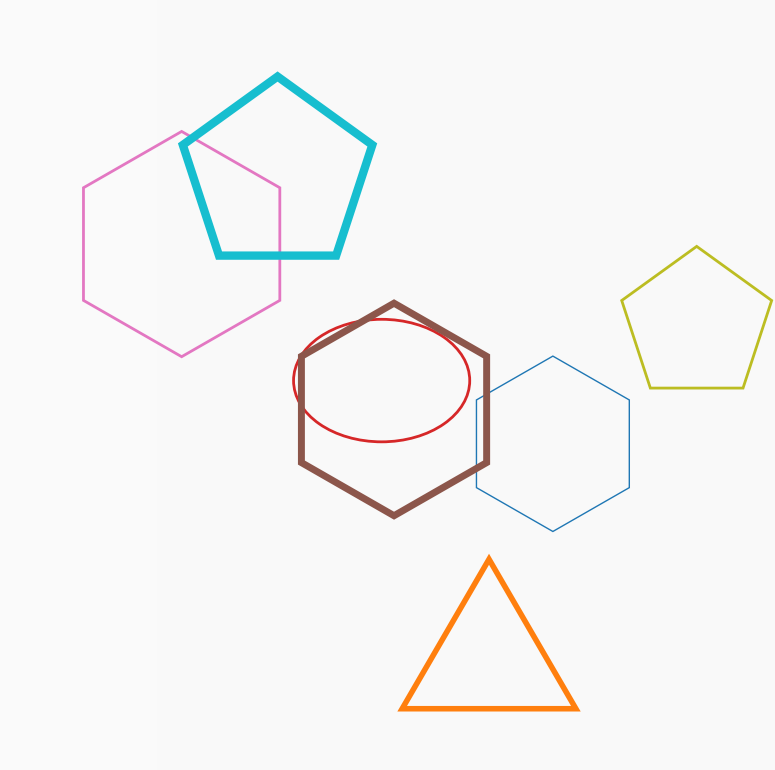[{"shape": "hexagon", "thickness": 0.5, "radius": 0.57, "center": [0.713, 0.424]}, {"shape": "triangle", "thickness": 2, "radius": 0.65, "center": [0.631, 0.144]}, {"shape": "oval", "thickness": 1, "radius": 0.57, "center": [0.492, 0.506]}, {"shape": "hexagon", "thickness": 2.5, "radius": 0.69, "center": [0.508, 0.468]}, {"shape": "hexagon", "thickness": 1, "radius": 0.73, "center": [0.234, 0.683]}, {"shape": "pentagon", "thickness": 1, "radius": 0.51, "center": [0.899, 0.578]}, {"shape": "pentagon", "thickness": 3, "radius": 0.64, "center": [0.358, 0.772]}]